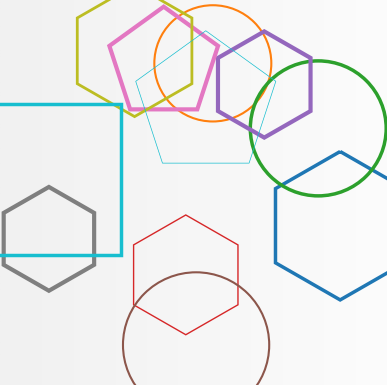[{"shape": "hexagon", "thickness": 2.5, "radius": 0.96, "center": [0.878, 0.414]}, {"shape": "circle", "thickness": 1.5, "radius": 0.75, "center": [0.549, 0.835]}, {"shape": "circle", "thickness": 2.5, "radius": 0.88, "center": [0.821, 0.667]}, {"shape": "hexagon", "thickness": 1, "radius": 0.78, "center": [0.479, 0.286]}, {"shape": "hexagon", "thickness": 3, "radius": 0.69, "center": [0.682, 0.781]}, {"shape": "circle", "thickness": 1.5, "radius": 0.94, "center": [0.506, 0.104]}, {"shape": "pentagon", "thickness": 3, "radius": 0.74, "center": [0.422, 0.835]}, {"shape": "hexagon", "thickness": 3, "radius": 0.67, "center": [0.126, 0.38]}, {"shape": "hexagon", "thickness": 2, "radius": 0.85, "center": [0.347, 0.868]}, {"shape": "pentagon", "thickness": 0.5, "radius": 0.95, "center": [0.531, 0.73]}, {"shape": "square", "thickness": 2.5, "radius": 0.99, "center": [0.115, 0.534]}]